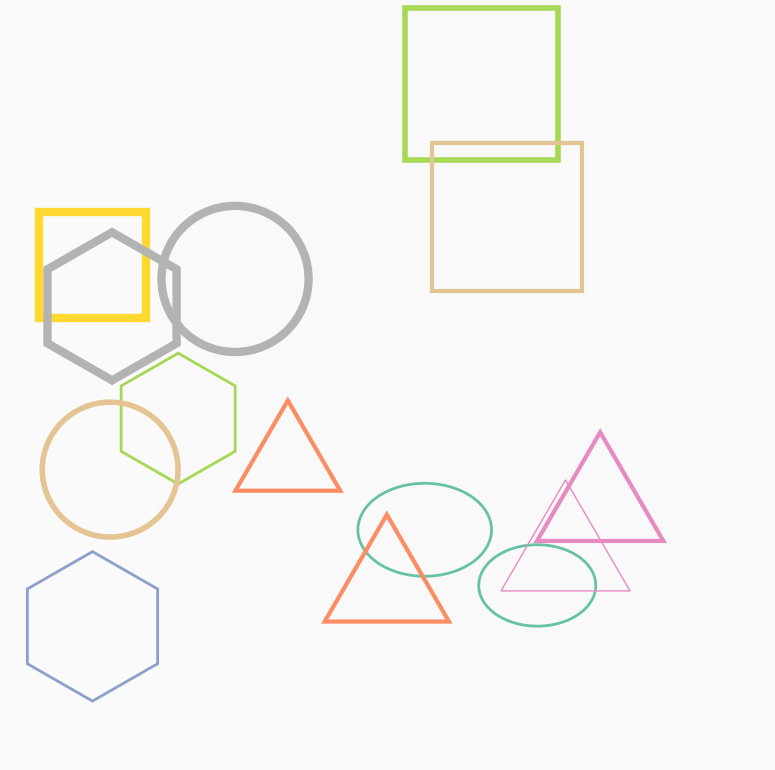[{"shape": "oval", "thickness": 1, "radius": 0.38, "center": [0.693, 0.24]}, {"shape": "oval", "thickness": 1, "radius": 0.43, "center": [0.548, 0.312]}, {"shape": "triangle", "thickness": 1.5, "radius": 0.46, "center": [0.499, 0.239]}, {"shape": "triangle", "thickness": 1.5, "radius": 0.39, "center": [0.371, 0.402]}, {"shape": "hexagon", "thickness": 1, "radius": 0.49, "center": [0.119, 0.187]}, {"shape": "triangle", "thickness": 0.5, "radius": 0.48, "center": [0.73, 0.281]}, {"shape": "triangle", "thickness": 1.5, "radius": 0.47, "center": [0.774, 0.345]}, {"shape": "hexagon", "thickness": 1, "radius": 0.42, "center": [0.23, 0.456]}, {"shape": "square", "thickness": 2, "radius": 0.49, "center": [0.621, 0.891]}, {"shape": "square", "thickness": 3, "radius": 0.34, "center": [0.12, 0.656]}, {"shape": "circle", "thickness": 2, "radius": 0.44, "center": [0.142, 0.39]}, {"shape": "square", "thickness": 1.5, "radius": 0.48, "center": [0.654, 0.718]}, {"shape": "circle", "thickness": 3, "radius": 0.47, "center": [0.303, 0.638]}, {"shape": "hexagon", "thickness": 3, "radius": 0.48, "center": [0.145, 0.602]}]